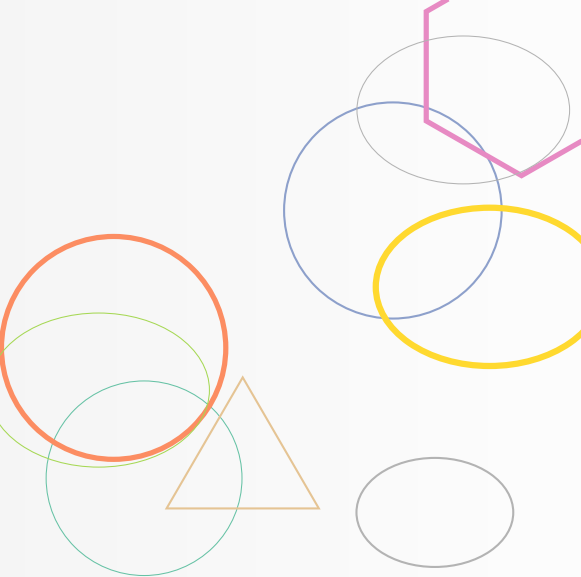[{"shape": "circle", "thickness": 0.5, "radius": 0.84, "center": [0.248, 0.171]}, {"shape": "circle", "thickness": 2.5, "radius": 0.96, "center": [0.195, 0.397]}, {"shape": "circle", "thickness": 1, "radius": 0.94, "center": [0.676, 0.635]}, {"shape": "hexagon", "thickness": 2.5, "radius": 0.95, "center": [0.897, 0.884]}, {"shape": "oval", "thickness": 0.5, "radius": 0.95, "center": [0.17, 0.324]}, {"shape": "oval", "thickness": 3, "radius": 0.98, "center": [0.842, 0.502]}, {"shape": "triangle", "thickness": 1, "radius": 0.76, "center": [0.418, 0.194]}, {"shape": "oval", "thickness": 0.5, "radius": 0.91, "center": [0.797, 0.809]}, {"shape": "oval", "thickness": 1, "radius": 0.67, "center": [0.748, 0.112]}]